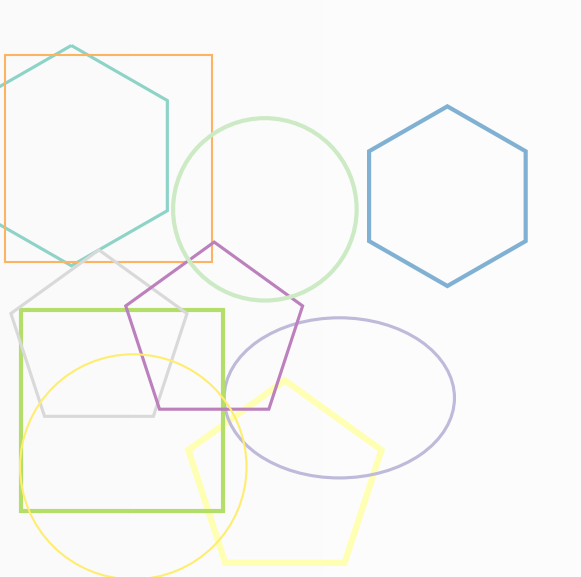[{"shape": "hexagon", "thickness": 1.5, "radius": 0.95, "center": [0.123, 0.73]}, {"shape": "pentagon", "thickness": 3, "radius": 0.87, "center": [0.49, 0.166]}, {"shape": "oval", "thickness": 1.5, "radius": 0.99, "center": [0.584, 0.31]}, {"shape": "hexagon", "thickness": 2, "radius": 0.78, "center": [0.77, 0.659]}, {"shape": "square", "thickness": 1, "radius": 0.89, "center": [0.186, 0.724]}, {"shape": "square", "thickness": 2, "radius": 0.87, "center": [0.21, 0.288]}, {"shape": "pentagon", "thickness": 1.5, "radius": 0.8, "center": [0.17, 0.407]}, {"shape": "pentagon", "thickness": 1.5, "radius": 0.8, "center": [0.368, 0.42]}, {"shape": "circle", "thickness": 2, "radius": 0.79, "center": [0.456, 0.637]}, {"shape": "circle", "thickness": 1, "radius": 0.97, "center": [0.229, 0.191]}]